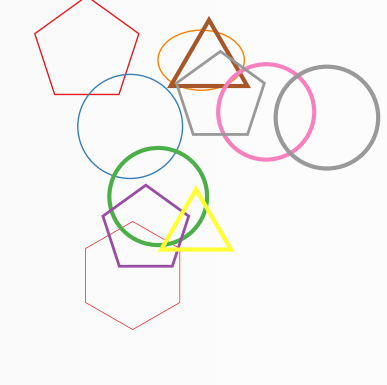[{"shape": "hexagon", "thickness": 0.5, "radius": 0.7, "center": [0.342, 0.284]}, {"shape": "pentagon", "thickness": 1, "radius": 0.71, "center": [0.224, 0.869]}, {"shape": "circle", "thickness": 1, "radius": 0.68, "center": [0.336, 0.672]}, {"shape": "circle", "thickness": 3, "radius": 0.63, "center": [0.408, 0.49]}, {"shape": "pentagon", "thickness": 2, "radius": 0.58, "center": [0.376, 0.403]}, {"shape": "oval", "thickness": 1, "radius": 0.56, "center": [0.519, 0.844]}, {"shape": "triangle", "thickness": 3, "radius": 0.52, "center": [0.506, 0.404]}, {"shape": "triangle", "thickness": 3, "radius": 0.57, "center": [0.539, 0.834]}, {"shape": "circle", "thickness": 3, "radius": 0.62, "center": [0.687, 0.709]}, {"shape": "pentagon", "thickness": 2, "radius": 0.6, "center": [0.569, 0.747]}, {"shape": "circle", "thickness": 3, "radius": 0.66, "center": [0.844, 0.695]}]